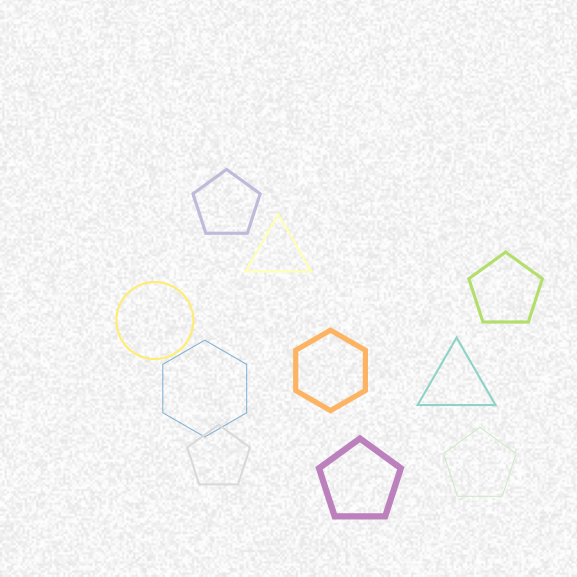[{"shape": "triangle", "thickness": 1, "radius": 0.39, "center": [0.791, 0.337]}, {"shape": "triangle", "thickness": 1, "radius": 0.33, "center": [0.482, 0.562]}, {"shape": "pentagon", "thickness": 1.5, "radius": 0.31, "center": [0.392, 0.645]}, {"shape": "hexagon", "thickness": 0.5, "radius": 0.42, "center": [0.355, 0.326]}, {"shape": "hexagon", "thickness": 2.5, "radius": 0.35, "center": [0.572, 0.358]}, {"shape": "pentagon", "thickness": 1.5, "radius": 0.33, "center": [0.876, 0.496]}, {"shape": "pentagon", "thickness": 1, "radius": 0.29, "center": [0.379, 0.207]}, {"shape": "pentagon", "thickness": 3, "radius": 0.37, "center": [0.623, 0.165]}, {"shape": "pentagon", "thickness": 0.5, "radius": 0.33, "center": [0.831, 0.193]}, {"shape": "circle", "thickness": 1, "radius": 0.33, "center": [0.268, 0.444]}]